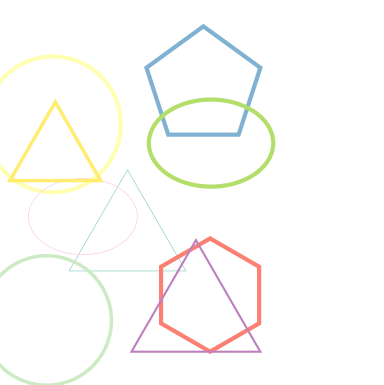[{"shape": "triangle", "thickness": 0.5, "radius": 0.88, "center": [0.331, 0.384]}, {"shape": "circle", "thickness": 3, "radius": 0.88, "center": [0.138, 0.677]}, {"shape": "hexagon", "thickness": 3, "radius": 0.74, "center": [0.546, 0.234]}, {"shape": "pentagon", "thickness": 3, "radius": 0.78, "center": [0.528, 0.776]}, {"shape": "oval", "thickness": 3, "radius": 0.81, "center": [0.548, 0.628]}, {"shape": "oval", "thickness": 0.5, "radius": 0.71, "center": [0.215, 0.437]}, {"shape": "triangle", "thickness": 1.5, "radius": 0.97, "center": [0.509, 0.183]}, {"shape": "circle", "thickness": 2.5, "radius": 0.84, "center": [0.121, 0.168]}, {"shape": "triangle", "thickness": 2.5, "radius": 0.68, "center": [0.144, 0.599]}]